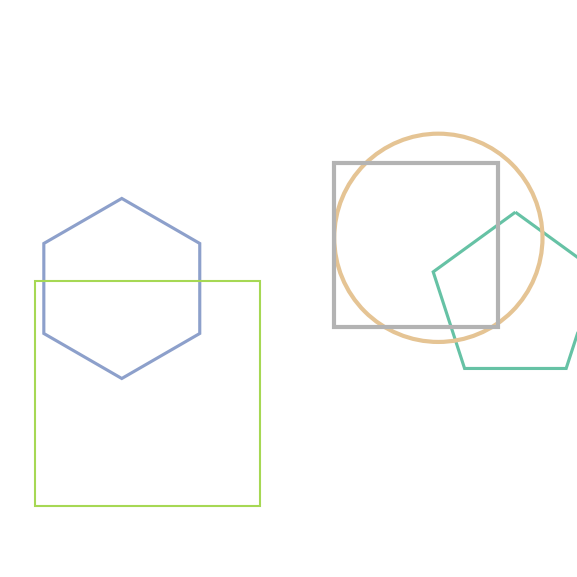[{"shape": "pentagon", "thickness": 1.5, "radius": 0.75, "center": [0.892, 0.482]}, {"shape": "hexagon", "thickness": 1.5, "radius": 0.78, "center": [0.211, 0.5]}, {"shape": "square", "thickness": 1, "radius": 0.97, "center": [0.255, 0.318]}, {"shape": "circle", "thickness": 2, "radius": 0.9, "center": [0.759, 0.587]}, {"shape": "square", "thickness": 2, "radius": 0.71, "center": [0.72, 0.575]}]